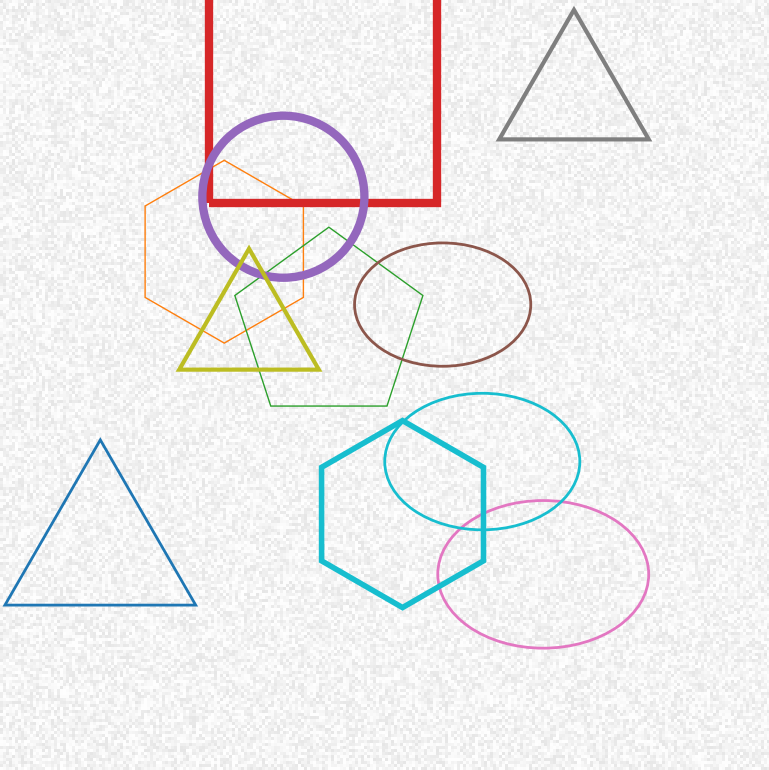[{"shape": "triangle", "thickness": 1, "radius": 0.72, "center": [0.13, 0.286]}, {"shape": "hexagon", "thickness": 0.5, "radius": 0.59, "center": [0.291, 0.673]}, {"shape": "pentagon", "thickness": 0.5, "radius": 0.64, "center": [0.427, 0.577]}, {"shape": "square", "thickness": 3, "radius": 0.74, "center": [0.419, 0.884]}, {"shape": "circle", "thickness": 3, "radius": 0.53, "center": [0.368, 0.745]}, {"shape": "oval", "thickness": 1, "radius": 0.57, "center": [0.575, 0.604]}, {"shape": "oval", "thickness": 1, "radius": 0.68, "center": [0.705, 0.254]}, {"shape": "triangle", "thickness": 1.5, "radius": 0.56, "center": [0.745, 0.875]}, {"shape": "triangle", "thickness": 1.5, "radius": 0.52, "center": [0.323, 0.572]}, {"shape": "hexagon", "thickness": 2, "radius": 0.61, "center": [0.523, 0.332]}, {"shape": "oval", "thickness": 1, "radius": 0.63, "center": [0.626, 0.401]}]